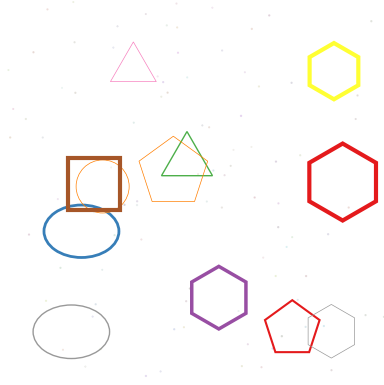[{"shape": "pentagon", "thickness": 1.5, "radius": 0.37, "center": [0.759, 0.146]}, {"shape": "hexagon", "thickness": 3, "radius": 0.5, "center": [0.89, 0.527]}, {"shape": "oval", "thickness": 2, "radius": 0.49, "center": [0.212, 0.399]}, {"shape": "triangle", "thickness": 1, "radius": 0.38, "center": [0.486, 0.582]}, {"shape": "hexagon", "thickness": 2.5, "radius": 0.41, "center": [0.568, 0.227]}, {"shape": "circle", "thickness": 0.5, "radius": 0.34, "center": [0.267, 0.516]}, {"shape": "pentagon", "thickness": 0.5, "radius": 0.47, "center": [0.45, 0.552]}, {"shape": "hexagon", "thickness": 3, "radius": 0.37, "center": [0.867, 0.815]}, {"shape": "square", "thickness": 3, "radius": 0.34, "center": [0.244, 0.521]}, {"shape": "triangle", "thickness": 0.5, "radius": 0.34, "center": [0.346, 0.822]}, {"shape": "hexagon", "thickness": 0.5, "radius": 0.35, "center": [0.861, 0.14]}, {"shape": "oval", "thickness": 1, "radius": 0.5, "center": [0.185, 0.138]}]